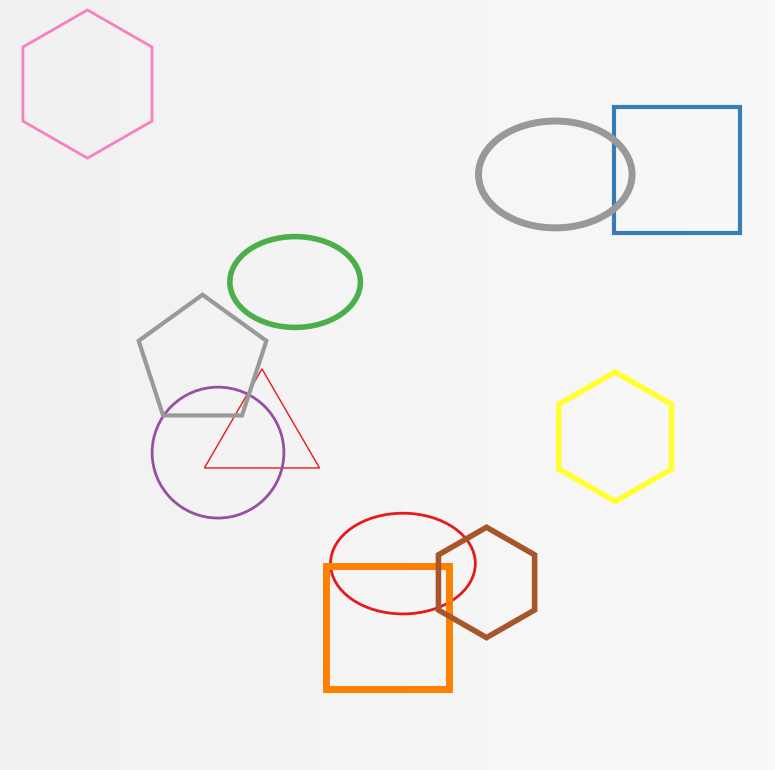[{"shape": "triangle", "thickness": 0.5, "radius": 0.43, "center": [0.338, 0.435]}, {"shape": "oval", "thickness": 1, "radius": 0.47, "center": [0.52, 0.268]}, {"shape": "square", "thickness": 1.5, "radius": 0.41, "center": [0.874, 0.779]}, {"shape": "oval", "thickness": 2, "radius": 0.42, "center": [0.381, 0.634]}, {"shape": "circle", "thickness": 1, "radius": 0.43, "center": [0.281, 0.412]}, {"shape": "square", "thickness": 2.5, "radius": 0.4, "center": [0.5, 0.185]}, {"shape": "hexagon", "thickness": 2, "radius": 0.42, "center": [0.794, 0.433]}, {"shape": "hexagon", "thickness": 2, "radius": 0.36, "center": [0.628, 0.244]}, {"shape": "hexagon", "thickness": 1, "radius": 0.48, "center": [0.113, 0.891]}, {"shape": "oval", "thickness": 2.5, "radius": 0.5, "center": [0.716, 0.773]}, {"shape": "pentagon", "thickness": 1.5, "radius": 0.43, "center": [0.261, 0.531]}]